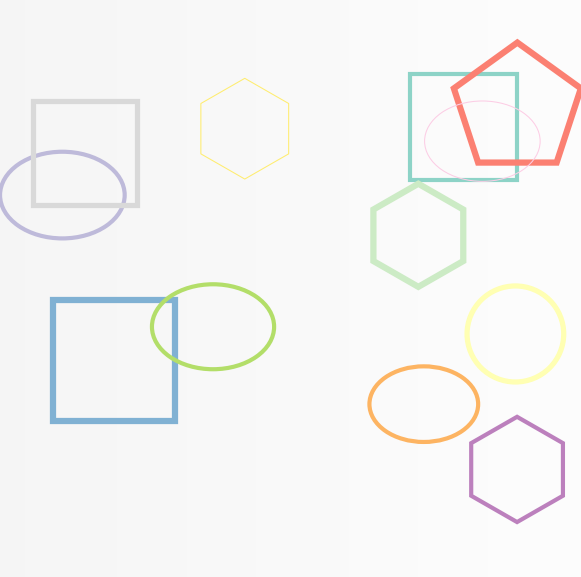[{"shape": "square", "thickness": 2, "radius": 0.46, "center": [0.797, 0.78]}, {"shape": "circle", "thickness": 2.5, "radius": 0.42, "center": [0.887, 0.421]}, {"shape": "oval", "thickness": 2, "radius": 0.54, "center": [0.107, 0.661]}, {"shape": "pentagon", "thickness": 3, "radius": 0.57, "center": [0.89, 0.811]}, {"shape": "square", "thickness": 3, "radius": 0.53, "center": [0.196, 0.375]}, {"shape": "oval", "thickness": 2, "radius": 0.47, "center": [0.729, 0.299]}, {"shape": "oval", "thickness": 2, "radius": 0.53, "center": [0.367, 0.433]}, {"shape": "oval", "thickness": 0.5, "radius": 0.5, "center": [0.83, 0.755]}, {"shape": "square", "thickness": 2.5, "radius": 0.45, "center": [0.146, 0.734]}, {"shape": "hexagon", "thickness": 2, "radius": 0.46, "center": [0.89, 0.186]}, {"shape": "hexagon", "thickness": 3, "radius": 0.45, "center": [0.72, 0.592]}, {"shape": "hexagon", "thickness": 0.5, "radius": 0.44, "center": [0.421, 0.776]}]